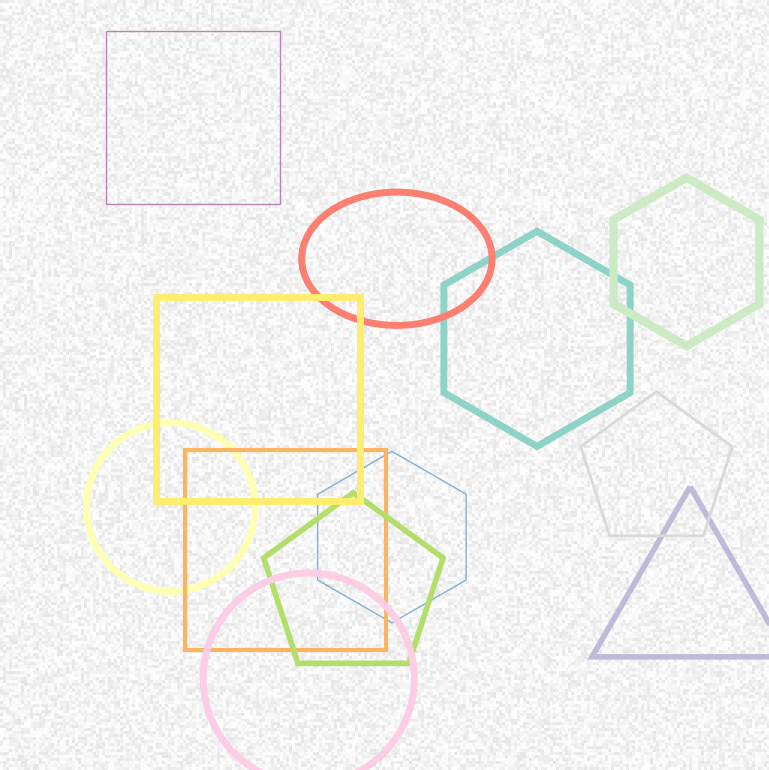[{"shape": "hexagon", "thickness": 2.5, "radius": 0.7, "center": [0.697, 0.56]}, {"shape": "circle", "thickness": 2.5, "radius": 0.55, "center": [0.222, 0.342]}, {"shape": "triangle", "thickness": 2, "radius": 0.74, "center": [0.896, 0.221]}, {"shape": "oval", "thickness": 2.5, "radius": 0.62, "center": [0.515, 0.664]}, {"shape": "hexagon", "thickness": 0.5, "radius": 0.56, "center": [0.509, 0.302]}, {"shape": "square", "thickness": 1.5, "radius": 0.65, "center": [0.371, 0.285]}, {"shape": "pentagon", "thickness": 2, "radius": 0.61, "center": [0.459, 0.238]}, {"shape": "circle", "thickness": 2.5, "radius": 0.69, "center": [0.401, 0.119]}, {"shape": "pentagon", "thickness": 1, "radius": 0.52, "center": [0.853, 0.388]}, {"shape": "square", "thickness": 0.5, "radius": 0.56, "center": [0.251, 0.847]}, {"shape": "hexagon", "thickness": 3, "radius": 0.55, "center": [0.892, 0.66]}, {"shape": "square", "thickness": 2.5, "radius": 0.66, "center": [0.335, 0.482]}]